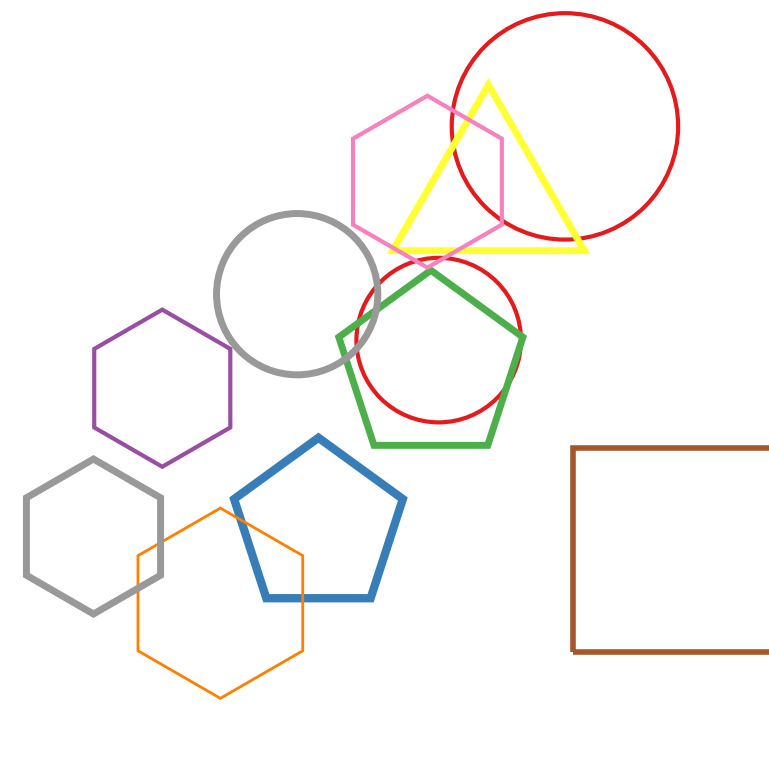[{"shape": "circle", "thickness": 1.5, "radius": 0.53, "center": [0.57, 0.558]}, {"shape": "circle", "thickness": 1.5, "radius": 0.74, "center": [0.734, 0.836]}, {"shape": "pentagon", "thickness": 3, "radius": 0.58, "center": [0.414, 0.316]}, {"shape": "pentagon", "thickness": 2.5, "radius": 0.63, "center": [0.56, 0.523]}, {"shape": "hexagon", "thickness": 1.5, "radius": 0.51, "center": [0.211, 0.496]}, {"shape": "hexagon", "thickness": 1, "radius": 0.62, "center": [0.286, 0.217]}, {"shape": "triangle", "thickness": 2.5, "radius": 0.72, "center": [0.634, 0.746]}, {"shape": "square", "thickness": 2, "radius": 0.66, "center": [0.876, 0.286]}, {"shape": "hexagon", "thickness": 1.5, "radius": 0.56, "center": [0.555, 0.764]}, {"shape": "hexagon", "thickness": 2.5, "radius": 0.5, "center": [0.121, 0.303]}, {"shape": "circle", "thickness": 2.5, "radius": 0.52, "center": [0.386, 0.618]}]